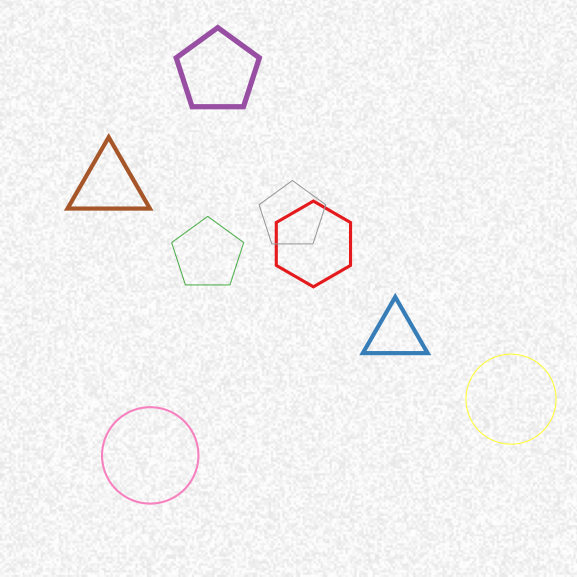[{"shape": "hexagon", "thickness": 1.5, "radius": 0.37, "center": [0.543, 0.577]}, {"shape": "triangle", "thickness": 2, "radius": 0.32, "center": [0.684, 0.42]}, {"shape": "pentagon", "thickness": 0.5, "radius": 0.33, "center": [0.36, 0.559]}, {"shape": "pentagon", "thickness": 2.5, "radius": 0.38, "center": [0.377, 0.876]}, {"shape": "circle", "thickness": 0.5, "radius": 0.39, "center": [0.885, 0.308]}, {"shape": "triangle", "thickness": 2, "radius": 0.41, "center": [0.188, 0.679]}, {"shape": "circle", "thickness": 1, "radius": 0.42, "center": [0.26, 0.211]}, {"shape": "pentagon", "thickness": 0.5, "radius": 0.3, "center": [0.506, 0.626]}]